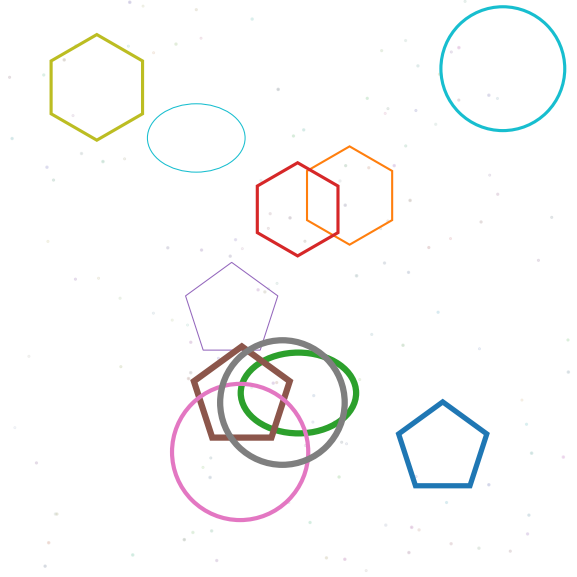[{"shape": "pentagon", "thickness": 2.5, "radius": 0.4, "center": [0.767, 0.223]}, {"shape": "hexagon", "thickness": 1, "radius": 0.43, "center": [0.605, 0.661]}, {"shape": "oval", "thickness": 3, "radius": 0.5, "center": [0.517, 0.319]}, {"shape": "hexagon", "thickness": 1.5, "radius": 0.4, "center": [0.515, 0.637]}, {"shape": "pentagon", "thickness": 0.5, "radius": 0.42, "center": [0.401, 0.461]}, {"shape": "pentagon", "thickness": 3, "radius": 0.44, "center": [0.419, 0.312]}, {"shape": "circle", "thickness": 2, "radius": 0.59, "center": [0.416, 0.216]}, {"shape": "circle", "thickness": 3, "radius": 0.54, "center": [0.489, 0.302]}, {"shape": "hexagon", "thickness": 1.5, "radius": 0.46, "center": [0.168, 0.848]}, {"shape": "oval", "thickness": 0.5, "radius": 0.42, "center": [0.34, 0.76]}, {"shape": "circle", "thickness": 1.5, "radius": 0.54, "center": [0.871, 0.88]}]